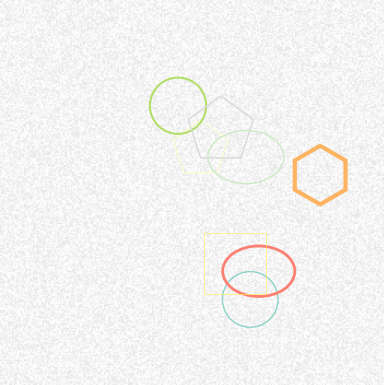[{"shape": "circle", "thickness": 1, "radius": 0.36, "center": [0.65, 0.222]}, {"shape": "pentagon", "thickness": 0.5, "radius": 0.38, "center": [0.521, 0.613]}, {"shape": "oval", "thickness": 2, "radius": 0.47, "center": [0.672, 0.295]}, {"shape": "hexagon", "thickness": 3, "radius": 0.38, "center": [0.832, 0.545]}, {"shape": "circle", "thickness": 1.5, "radius": 0.37, "center": [0.462, 0.725]}, {"shape": "pentagon", "thickness": 1, "radius": 0.44, "center": [0.573, 0.662]}, {"shape": "oval", "thickness": 1, "radius": 0.49, "center": [0.639, 0.592]}, {"shape": "square", "thickness": 0.5, "radius": 0.4, "center": [0.61, 0.315]}]